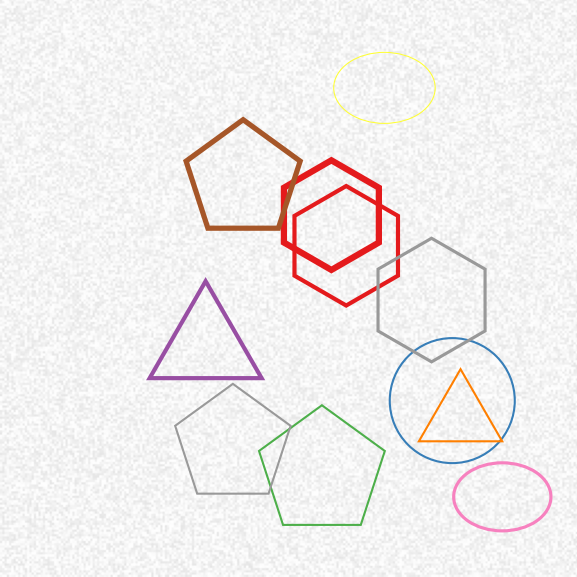[{"shape": "hexagon", "thickness": 2, "radius": 0.52, "center": [0.6, 0.574]}, {"shape": "hexagon", "thickness": 3, "radius": 0.47, "center": [0.574, 0.627]}, {"shape": "circle", "thickness": 1, "radius": 0.54, "center": [0.783, 0.305]}, {"shape": "pentagon", "thickness": 1, "radius": 0.57, "center": [0.557, 0.183]}, {"shape": "triangle", "thickness": 2, "radius": 0.56, "center": [0.356, 0.4]}, {"shape": "triangle", "thickness": 1, "radius": 0.42, "center": [0.797, 0.277]}, {"shape": "oval", "thickness": 0.5, "radius": 0.44, "center": [0.666, 0.847]}, {"shape": "pentagon", "thickness": 2.5, "radius": 0.52, "center": [0.421, 0.688]}, {"shape": "oval", "thickness": 1.5, "radius": 0.42, "center": [0.87, 0.139]}, {"shape": "hexagon", "thickness": 1.5, "radius": 0.53, "center": [0.747, 0.48]}, {"shape": "pentagon", "thickness": 1, "radius": 0.53, "center": [0.403, 0.229]}]